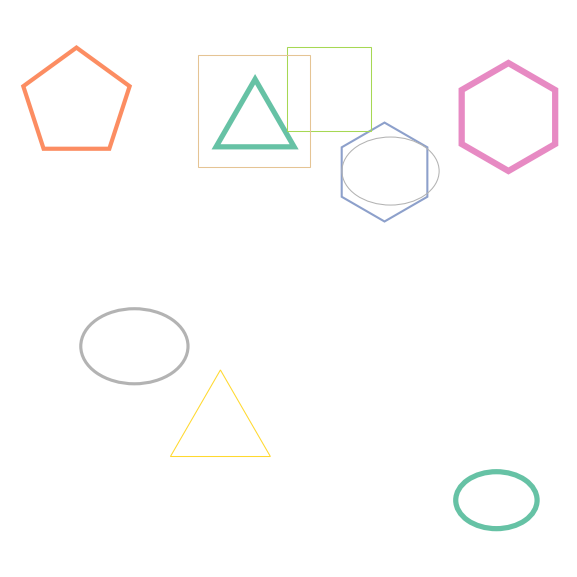[{"shape": "oval", "thickness": 2.5, "radius": 0.35, "center": [0.86, 0.133]}, {"shape": "triangle", "thickness": 2.5, "radius": 0.39, "center": [0.442, 0.784]}, {"shape": "pentagon", "thickness": 2, "radius": 0.48, "center": [0.132, 0.82]}, {"shape": "hexagon", "thickness": 1, "radius": 0.43, "center": [0.666, 0.701]}, {"shape": "hexagon", "thickness": 3, "radius": 0.47, "center": [0.88, 0.797]}, {"shape": "square", "thickness": 0.5, "radius": 0.36, "center": [0.569, 0.845]}, {"shape": "triangle", "thickness": 0.5, "radius": 0.5, "center": [0.382, 0.259]}, {"shape": "square", "thickness": 0.5, "radius": 0.49, "center": [0.44, 0.807]}, {"shape": "oval", "thickness": 0.5, "radius": 0.42, "center": [0.676, 0.703]}, {"shape": "oval", "thickness": 1.5, "radius": 0.46, "center": [0.233, 0.4]}]